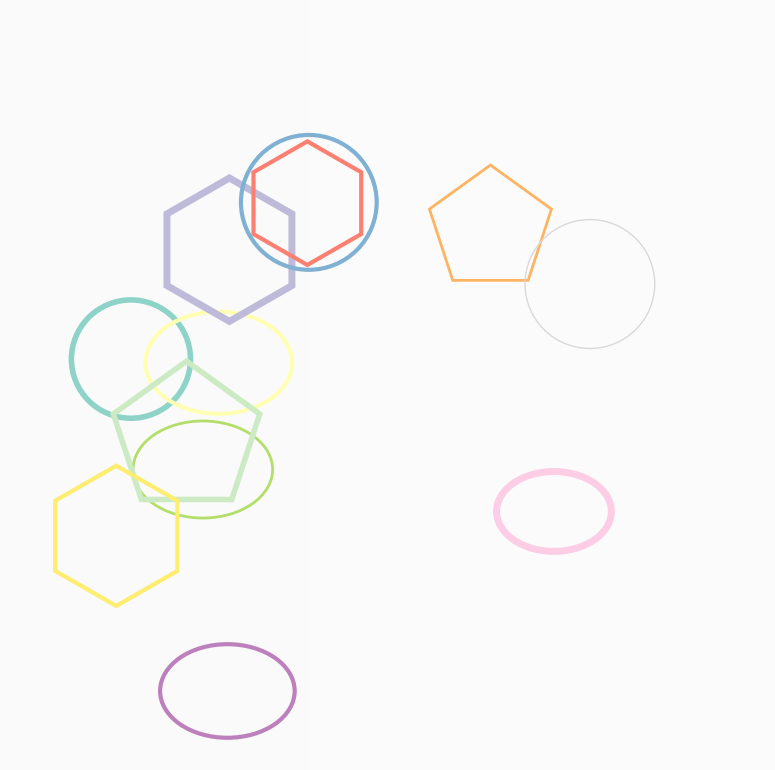[{"shape": "circle", "thickness": 2, "radius": 0.38, "center": [0.169, 0.534]}, {"shape": "oval", "thickness": 1.5, "radius": 0.47, "center": [0.282, 0.529]}, {"shape": "hexagon", "thickness": 2.5, "radius": 0.47, "center": [0.296, 0.676]}, {"shape": "hexagon", "thickness": 1.5, "radius": 0.4, "center": [0.397, 0.736]}, {"shape": "circle", "thickness": 1.5, "radius": 0.44, "center": [0.398, 0.737]}, {"shape": "pentagon", "thickness": 1, "radius": 0.41, "center": [0.633, 0.703]}, {"shape": "oval", "thickness": 1, "radius": 0.45, "center": [0.262, 0.39]}, {"shape": "oval", "thickness": 2.5, "radius": 0.37, "center": [0.715, 0.336]}, {"shape": "circle", "thickness": 0.5, "radius": 0.42, "center": [0.761, 0.631]}, {"shape": "oval", "thickness": 1.5, "radius": 0.43, "center": [0.293, 0.103]}, {"shape": "pentagon", "thickness": 2, "radius": 0.5, "center": [0.241, 0.432]}, {"shape": "hexagon", "thickness": 1.5, "radius": 0.46, "center": [0.15, 0.304]}]